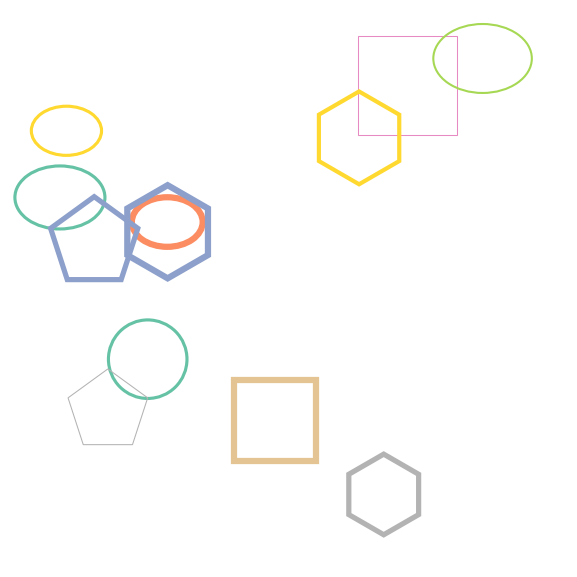[{"shape": "oval", "thickness": 1.5, "radius": 0.39, "center": [0.104, 0.657]}, {"shape": "circle", "thickness": 1.5, "radius": 0.34, "center": [0.256, 0.377]}, {"shape": "oval", "thickness": 3, "radius": 0.31, "center": [0.29, 0.615]}, {"shape": "hexagon", "thickness": 3, "radius": 0.4, "center": [0.29, 0.598]}, {"shape": "pentagon", "thickness": 2.5, "radius": 0.4, "center": [0.163, 0.579]}, {"shape": "square", "thickness": 0.5, "radius": 0.43, "center": [0.706, 0.851]}, {"shape": "oval", "thickness": 1, "radius": 0.43, "center": [0.836, 0.898]}, {"shape": "hexagon", "thickness": 2, "radius": 0.4, "center": [0.622, 0.76]}, {"shape": "oval", "thickness": 1.5, "radius": 0.3, "center": [0.115, 0.773]}, {"shape": "square", "thickness": 3, "radius": 0.35, "center": [0.476, 0.271]}, {"shape": "pentagon", "thickness": 0.5, "radius": 0.36, "center": [0.187, 0.288]}, {"shape": "hexagon", "thickness": 2.5, "radius": 0.35, "center": [0.664, 0.143]}]